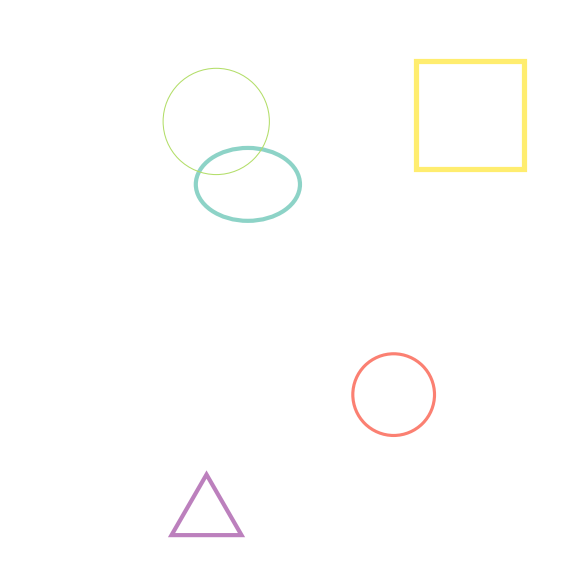[{"shape": "oval", "thickness": 2, "radius": 0.45, "center": [0.429, 0.68]}, {"shape": "circle", "thickness": 1.5, "radius": 0.35, "center": [0.682, 0.316]}, {"shape": "circle", "thickness": 0.5, "radius": 0.46, "center": [0.374, 0.789]}, {"shape": "triangle", "thickness": 2, "radius": 0.35, "center": [0.358, 0.107]}, {"shape": "square", "thickness": 2.5, "radius": 0.46, "center": [0.814, 0.8]}]